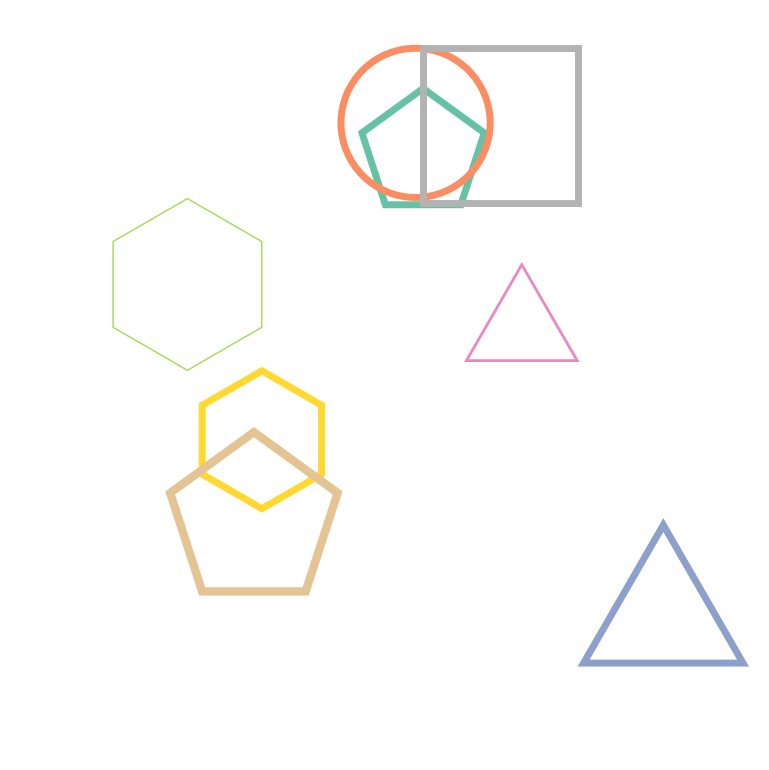[{"shape": "pentagon", "thickness": 2.5, "radius": 0.42, "center": [0.549, 0.802]}, {"shape": "circle", "thickness": 2.5, "radius": 0.48, "center": [0.54, 0.84]}, {"shape": "triangle", "thickness": 2.5, "radius": 0.6, "center": [0.861, 0.199]}, {"shape": "triangle", "thickness": 1, "radius": 0.42, "center": [0.678, 0.573]}, {"shape": "hexagon", "thickness": 0.5, "radius": 0.56, "center": [0.243, 0.631]}, {"shape": "hexagon", "thickness": 2.5, "radius": 0.45, "center": [0.34, 0.429]}, {"shape": "pentagon", "thickness": 3, "radius": 0.57, "center": [0.33, 0.324]}, {"shape": "square", "thickness": 2.5, "radius": 0.5, "center": [0.65, 0.837]}]